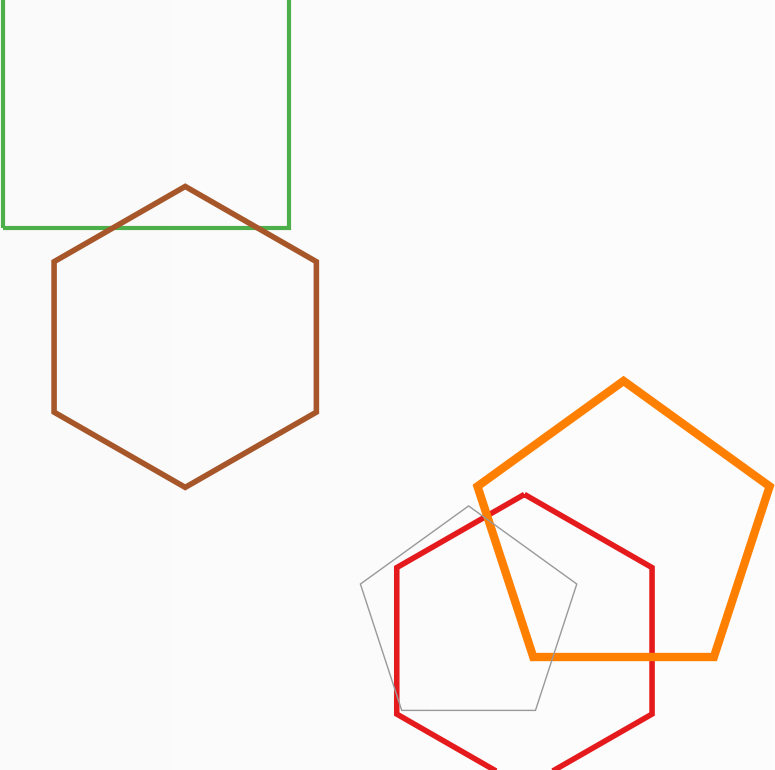[{"shape": "hexagon", "thickness": 2, "radius": 0.95, "center": [0.677, 0.168]}, {"shape": "square", "thickness": 1.5, "radius": 0.92, "center": [0.188, 0.888]}, {"shape": "pentagon", "thickness": 3, "radius": 0.99, "center": [0.805, 0.307]}, {"shape": "hexagon", "thickness": 2, "radius": 0.98, "center": [0.239, 0.562]}, {"shape": "pentagon", "thickness": 0.5, "radius": 0.73, "center": [0.605, 0.196]}]